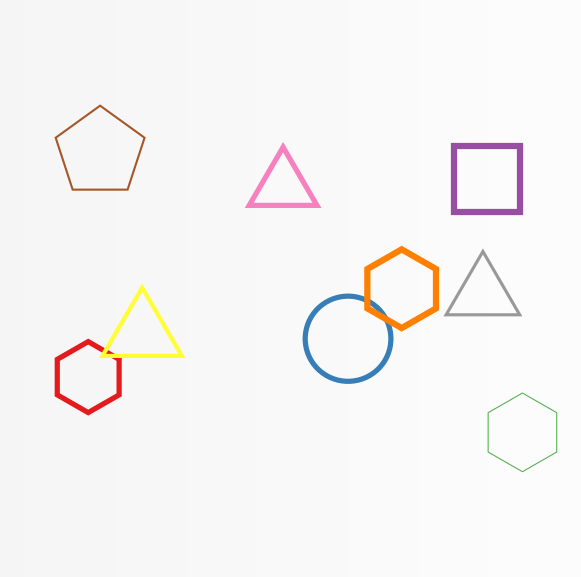[{"shape": "hexagon", "thickness": 2.5, "radius": 0.31, "center": [0.152, 0.346]}, {"shape": "circle", "thickness": 2.5, "radius": 0.37, "center": [0.599, 0.413]}, {"shape": "hexagon", "thickness": 0.5, "radius": 0.34, "center": [0.899, 0.25]}, {"shape": "square", "thickness": 3, "radius": 0.29, "center": [0.838, 0.689]}, {"shape": "hexagon", "thickness": 3, "radius": 0.34, "center": [0.691, 0.499]}, {"shape": "triangle", "thickness": 2, "radius": 0.39, "center": [0.245, 0.422]}, {"shape": "pentagon", "thickness": 1, "radius": 0.4, "center": [0.172, 0.736]}, {"shape": "triangle", "thickness": 2.5, "radius": 0.34, "center": [0.487, 0.677]}, {"shape": "triangle", "thickness": 1.5, "radius": 0.37, "center": [0.831, 0.491]}]